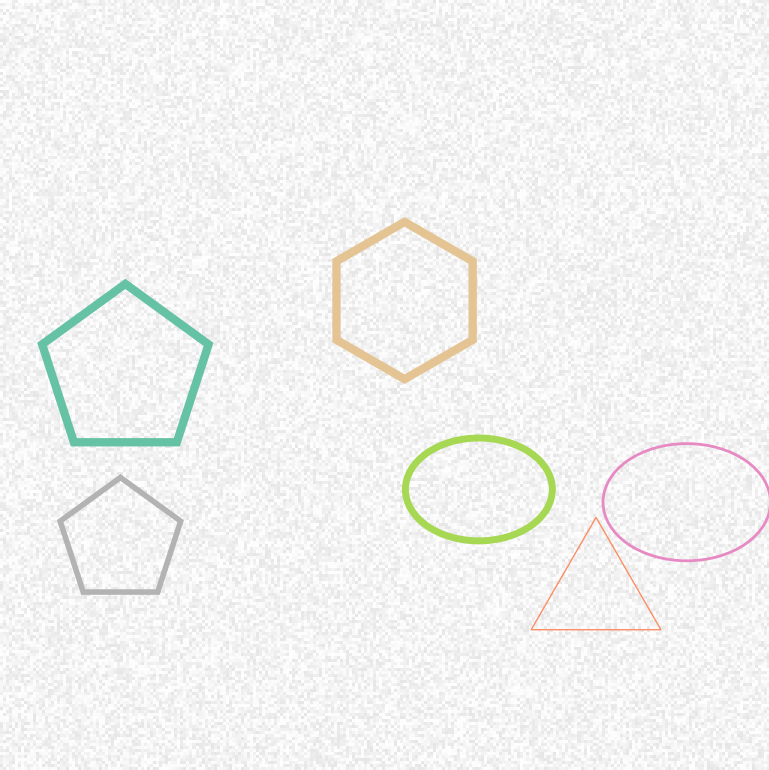[{"shape": "pentagon", "thickness": 3, "radius": 0.57, "center": [0.163, 0.518]}, {"shape": "triangle", "thickness": 0.5, "radius": 0.49, "center": [0.774, 0.231]}, {"shape": "oval", "thickness": 1, "radius": 0.54, "center": [0.892, 0.348]}, {"shape": "oval", "thickness": 2.5, "radius": 0.48, "center": [0.622, 0.364]}, {"shape": "hexagon", "thickness": 3, "radius": 0.51, "center": [0.525, 0.61]}, {"shape": "pentagon", "thickness": 2, "radius": 0.41, "center": [0.156, 0.298]}]